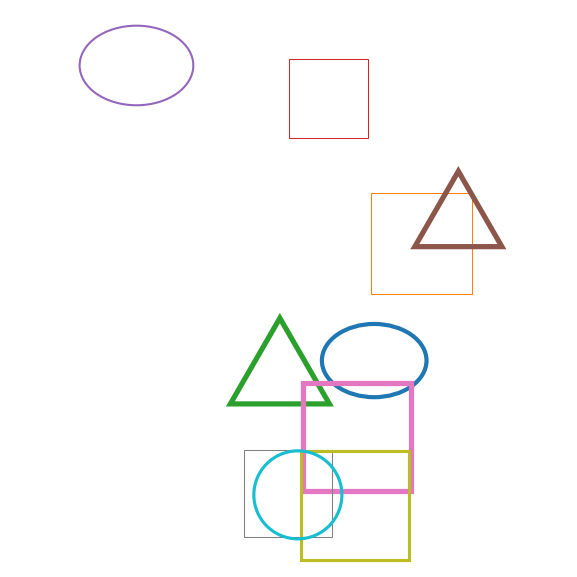[{"shape": "oval", "thickness": 2, "radius": 0.45, "center": [0.648, 0.375]}, {"shape": "square", "thickness": 0.5, "radius": 0.44, "center": [0.73, 0.577]}, {"shape": "triangle", "thickness": 2.5, "radius": 0.5, "center": [0.485, 0.349]}, {"shape": "square", "thickness": 0.5, "radius": 0.34, "center": [0.569, 0.829]}, {"shape": "oval", "thickness": 1, "radius": 0.49, "center": [0.236, 0.886]}, {"shape": "triangle", "thickness": 2.5, "radius": 0.44, "center": [0.794, 0.616]}, {"shape": "square", "thickness": 2.5, "radius": 0.46, "center": [0.618, 0.242]}, {"shape": "square", "thickness": 0.5, "radius": 0.38, "center": [0.499, 0.145]}, {"shape": "square", "thickness": 1.5, "radius": 0.47, "center": [0.614, 0.124]}, {"shape": "circle", "thickness": 1.5, "radius": 0.38, "center": [0.516, 0.142]}]